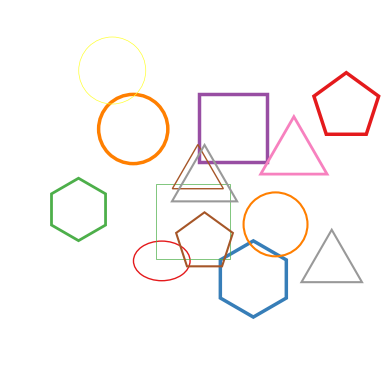[{"shape": "oval", "thickness": 1, "radius": 0.37, "center": [0.42, 0.322]}, {"shape": "pentagon", "thickness": 2.5, "radius": 0.44, "center": [0.899, 0.723]}, {"shape": "hexagon", "thickness": 2.5, "radius": 0.49, "center": [0.658, 0.275]}, {"shape": "square", "thickness": 0.5, "radius": 0.48, "center": [0.501, 0.425]}, {"shape": "hexagon", "thickness": 2, "radius": 0.41, "center": [0.204, 0.456]}, {"shape": "square", "thickness": 2.5, "radius": 0.44, "center": [0.604, 0.669]}, {"shape": "circle", "thickness": 2.5, "radius": 0.45, "center": [0.346, 0.665]}, {"shape": "circle", "thickness": 1.5, "radius": 0.42, "center": [0.716, 0.417]}, {"shape": "circle", "thickness": 0.5, "radius": 0.44, "center": [0.292, 0.817]}, {"shape": "triangle", "thickness": 1, "radius": 0.38, "center": [0.514, 0.548]}, {"shape": "pentagon", "thickness": 1.5, "radius": 0.39, "center": [0.531, 0.371]}, {"shape": "triangle", "thickness": 2, "radius": 0.5, "center": [0.763, 0.598]}, {"shape": "triangle", "thickness": 1.5, "radius": 0.45, "center": [0.862, 0.312]}, {"shape": "triangle", "thickness": 1.5, "radius": 0.49, "center": [0.531, 0.526]}]